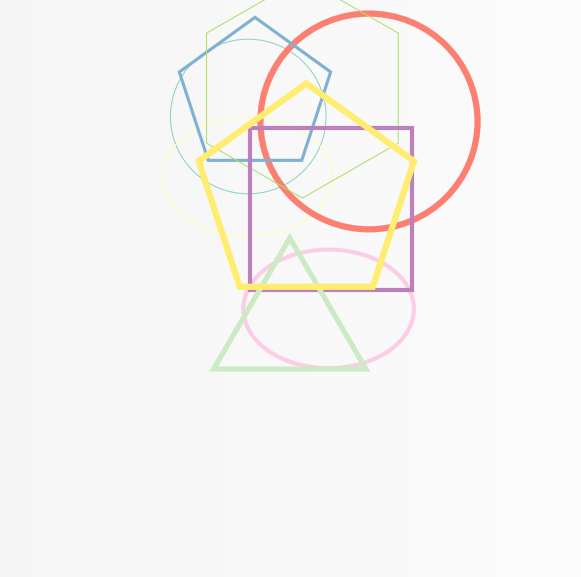[{"shape": "circle", "thickness": 0.5, "radius": 0.67, "center": [0.427, 0.797]}, {"shape": "oval", "thickness": 0.5, "radius": 0.73, "center": [0.425, 0.693]}, {"shape": "circle", "thickness": 3, "radius": 0.93, "center": [0.635, 0.789]}, {"shape": "pentagon", "thickness": 1.5, "radius": 0.68, "center": [0.439, 0.832]}, {"shape": "hexagon", "thickness": 0.5, "radius": 0.95, "center": [0.52, 0.847]}, {"shape": "oval", "thickness": 2, "radius": 0.73, "center": [0.565, 0.464]}, {"shape": "square", "thickness": 2, "radius": 0.7, "center": [0.569, 0.638]}, {"shape": "triangle", "thickness": 2.5, "radius": 0.76, "center": [0.499, 0.436]}, {"shape": "pentagon", "thickness": 3, "radius": 0.97, "center": [0.527, 0.66]}]